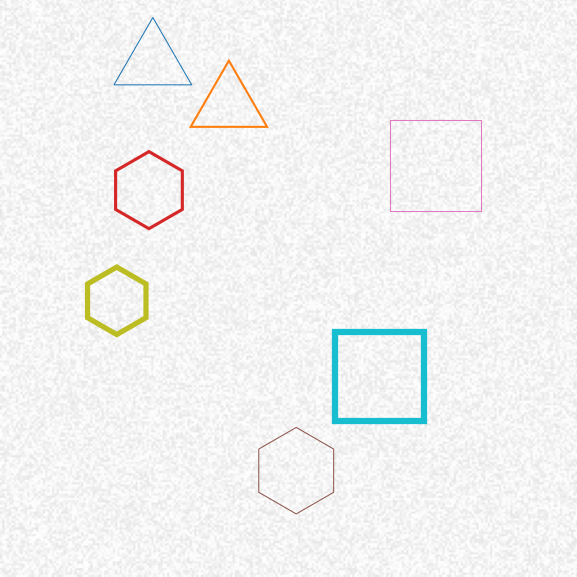[{"shape": "triangle", "thickness": 0.5, "radius": 0.39, "center": [0.265, 0.891]}, {"shape": "triangle", "thickness": 1, "radius": 0.38, "center": [0.396, 0.818]}, {"shape": "hexagon", "thickness": 1.5, "radius": 0.33, "center": [0.258, 0.67]}, {"shape": "hexagon", "thickness": 0.5, "radius": 0.37, "center": [0.513, 0.184]}, {"shape": "square", "thickness": 0.5, "radius": 0.39, "center": [0.755, 0.712]}, {"shape": "hexagon", "thickness": 2.5, "radius": 0.29, "center": [0.202, 0.478]}, {"shape": "square", "thickness": 3, "radius": 0.38, "center": [0.657, 0.347]}]